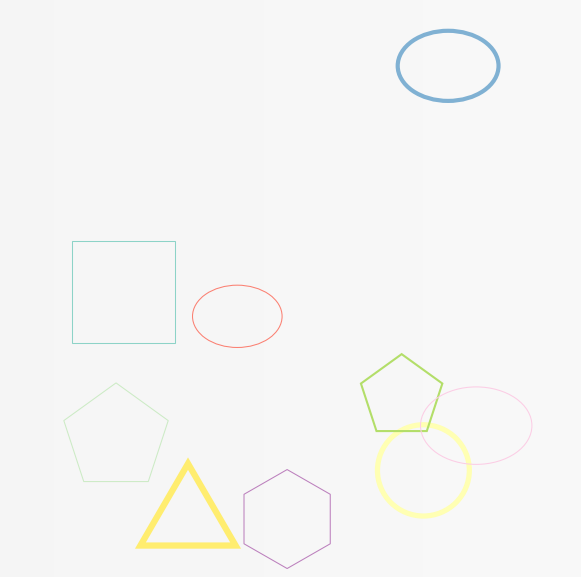[{"shape": "square", "thickness": 0.5, "radius": 0.44, "center": [0.213, 0.494]}, {"shape": "circle", "thickness": 2.5, "radius": 0.4, "center": [0.728, 0.185]}, {"shape": "oval", "thickness": 0.5, "radius": 0.39, "center": [0.408, 0.451]}, {"shape": "oval", "thickness": 2, "radius": 0.43, "center": [0.771, 0.885]}, {"shape": "pentagon", "thickness": 1, "radius": 0.37, "center": [0.691, 0.312]}, {"shape": "oval", "thickness": 0.5, "radius": 0.48, "center": [0.819, 0.262]}, {"shape": "hexagon", "thickness": 0.5, "radius": 0.43, "center": [0.494, 0.1]}, {"shape": "pentagon", "thickness": 0.5, "radius": 0.47, "center": [0.2, 0.242]}, {"shape": "triangle", "thickness": 3, "radius": 0.47, "center": [0.323, 0.102]}]